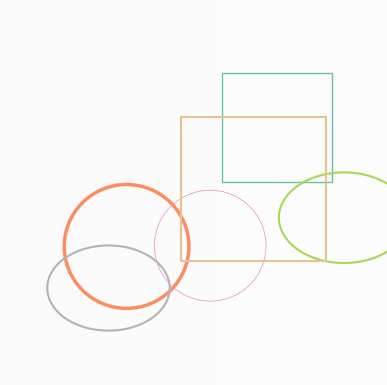[{"shape": "square", "thickness": 1, "radius": 0.71, "center": [0.714, 0.67]}, {"shape": "circle", "thickness": 2.5, "radius": 0.8, "center": [0.327, 0.36]}, {"shape": "circle", "thickness": 0.5, "radius": 0.72, "center": [0.543, 0.362]}, {"shape": "oval", "thickness": 1.5, "radius": 0.84, "center": [0.888, 0.435]}, {"shape": "square", "thickness": 1.5, "radius": 0.94, "center": [0.655, 0.51]}, {"shape": "oval", "thickness": 1.5, "radius": 0.79, "center": [0.28, 0.252]}]